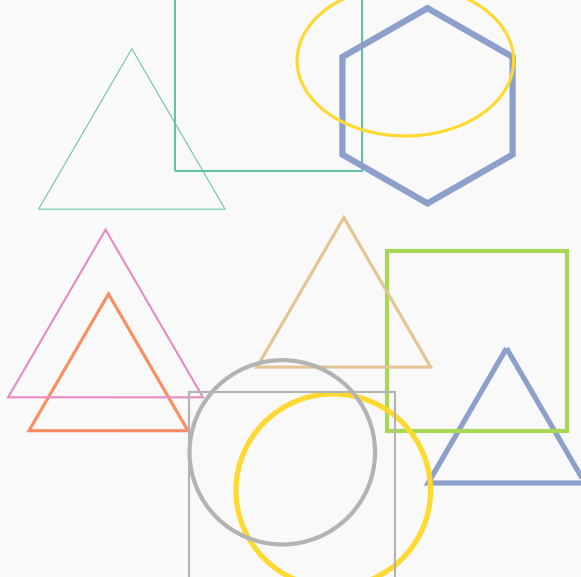[{"shape": "square", "thickness": 1, "radius": 0.8, "center": [0.463, 0.865]}, {"shape": "triangle", "thickness": 0.5, "radius": 0.93, "center": [0.227, 0.729]}, {"shape": "triangle", "thickness": 1.5, "radius": 0.79, "center": [0.187, 0.332]}, {"shape": "hexagon", "thickness": 3, "radius": 0.85, "center": [0.736, 0.816]}, {"shape": "triangle", "thickness": 2.5, "radius": 0.78, "center": [0.871, 0.241]}, {"shape": "triangle", "thickness": 1, "radius": 0.97, "center": [0.182, 0.408]}, {"shape": "square", "thickness": 2, "radius": 0.78, "center": [0.821, 0.409]}, {"shape": "oval", "thickness": 1.5, "radius": 0.93, "center": [0.697, 0.894]}, {"shape": "circle", "thickness": 2.5, "radius": 0.84, "center": [0.573, 0.15]}, {"shape": "triangle", "thickness": 1.5, "radius": 0.86, "center": [0.592, 0.45]}, {"shape": "circle", "thickness": 2, "radius": 0.8, "center": [0.486, 0.216]}, {"shape": "square", "thickness": 1, "radius": 0.89, "center": [0.502, 0.142]}]